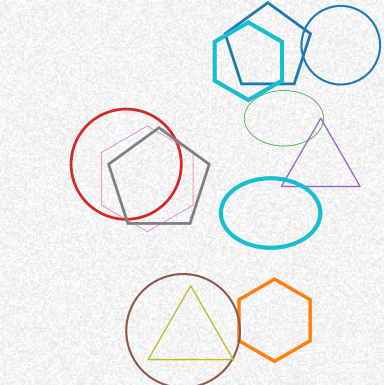[{"shape": "circle", "thickness": 1.5, "radius": 0.51, "center": [0.885, 0.883]}, {"shape": "pentagon", "thickness": 2, "radius": 0.58, "center": [0.696, 0.876]}, {"shape": "hexagon", "thickness": 2.5, "radius": 0.53, "center": [0.713, 0.168]}, {"shape": "oval", "thickness": 0.5, "radius": 0.52, "center": [0.737, 0.693]}, {"shape": "circle", "thickness": 2, "radius": 0.72, "center": [0.328, 0.574]}, {"shape": "triangle", "thickness": 1, "radius": 0.59, "center": [0.833, 0.575]}, {"shape": "circle", "thickness": 1.5, "radius": 0.74, "center": [0.476, 0.141]}, {"shape": "hexagon", "thickness": 0.5, "radius": 0.69, "center": [0.383, 0.536]}, {"shape": "pentagon", "thickness": 2, "radius": 0.69, "center": [0.413, 0.531]}, {"shape": "triangle", "thickness": 1, "radius": 0.64, "center": [0.495, 0.13]}, {"shape": "hexagon", "thickness": 3, "radius": 0.5, "center": [0.645, 0.841]}, {"shape": "oval", "thickness": 3, "radius": 0.65, "center": [0.703, 0.447]}]